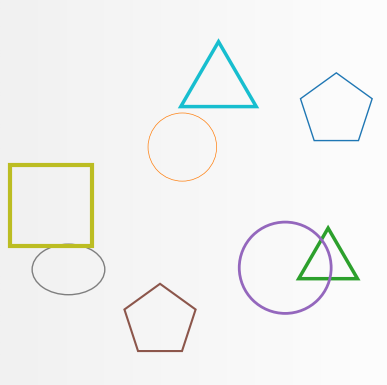[{"shape": "pentagon", "thickness": 1, "radius": 0.49, "center": [0.868, 0.714]}, {"shape": "circle", "thickness": 0.5, "radius": 0.44, "center": [0.471, 0.618]}, {"shape": "triangle", "thickness": 2.5, "radius": 0.44, "center": [0.847, 0.32]}, {"shape": "circle", "thickness": 2, "radius": 0.59, "center": [0.736, 0.305]}, {"shape": "pentagon", "thickness": 1.5, "radius": 0.48, "center": [0.413, 0.166]}, {"shape": "oval", "thickness": 1, "radius": 0.47, "center": [0.177, 0.3]}, {"shape": "square", "thickness": 3, "radius": 0.53, "center": [0.132, 0.466]}, {"shape": "triangle", "thickness": 2.5, "radius": 0.56, "center": [0.564, 0.779]}]